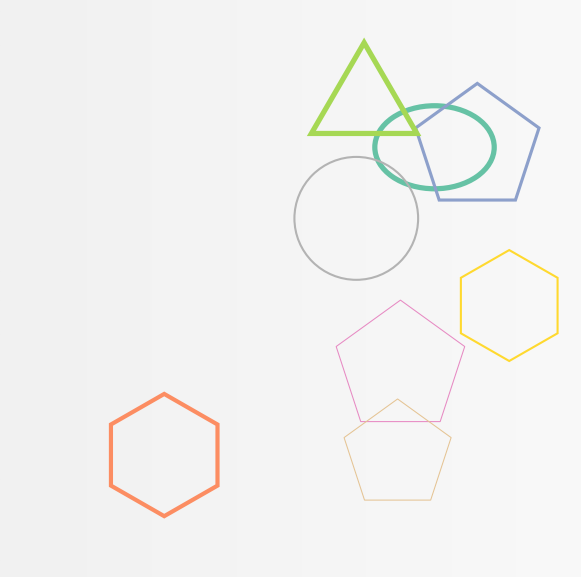[{"shape": "oval", "thickness": 2.5, "radius": 0.51, "center": [0.748, 0.744]}, {"shape": "hexagon", "thickness": 2, "radius": 0.53, "center": [0.283, 0.211]}, {"shape": "pentagon", "thickness": 1.5, "radius": 0.56, "center": [0.821, 0.743]}, {"shape": "pentagon", "thickness": 0.5, "radius": 0.58, "center": [0.689, 0.363]}, {"shape": "triangle", "thickness": 2.5, "radius": 0.52, "center": [0.626, 0.82]}, {"shape": "hexagon", "thickness": 1, "radius": 0.48, "center": [0.876, 0.47]}, {"shape": "pentagon", "thickness": 0.5, "radius": 0.48, "center": [0.684, 0.211]}, {"shape": "circle", "thickness": 1, "radius": 0.53, "center": [0.613, 0.621]}]